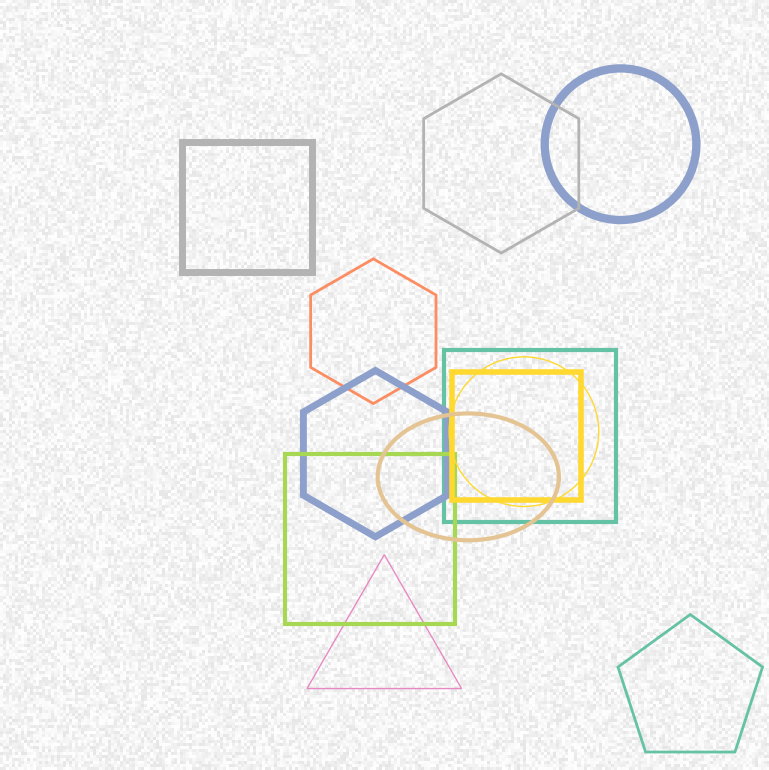[{"shape": "square", "thickness": 1.5, "radius": 0.56, "center": [0.688, 0.434]}, {"shape": "pentagon", "thickness": 1, "radius": 0.49, "center": [0.896, 0.103]}, {"shape": "hexagon", "thickness": 1, "radius": 0.47, "center": [0.485, 0.57]}, {"shape": "circle", "thickness": 3, "radius": 0.49, "center": [0.806, 0.813]}, {"shape": "hexagon", "thickness": 2.5, "radius": 0.54, "center": [0.488, 0.411]}, {"shape": "triangle", "thickness": 0.5, "radius": 0.58, "center": [0.499, 0.164]}, {"shape": "square", "thickness": 1.5, "radius": 0.55, "center": [0.481, 0.3]}, {"shape": "square", "thickness": 2, "radius": 0.42, "center": [0.67, 0.434]}, {"shape": "circle", "thickness": 0.5, "radius": 0.49, "center": [0.68, 0.439]}, {"shape": "oval", "thickness": 1.5, "radius": 0.59, "center": [0.608, 0.381]}, {"shape": "square", "thickness": 2.5, "radius": 0.42, "center": [0.321, 0.731]}, {"shape": "hexagon", "thickness": 1, "radius": 0.58, "center": [0.651, 0.788]}]